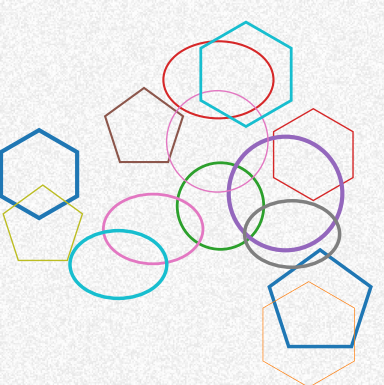[{"shape": "hexagon", "thickness": 3, "radius": 0.57, "center": [0.102, 0.548]}, {"shape": "pentagon", "thickness": 2.5, "radius": 0.69, "center": [0.831, 0.212]}, {"shape": "hexagon", "thickness": 0.5, "radius": 0.69, "center": [0.802, 0.131]}, {"shape": "circle", "thickness": 2, "radius": 0.56, "center": [0.573, 0.465]}, {"shape": "oval", "thickness": 1.5, "radius": 0.72, "center": [0.567, 0.793]}, {"shape": "hexagon", "thickness": 1, "radius": 0.6, "center": [0.814, 0.598]}, {"shape": "circle", "thickness": 3, "radius": 0.74, "center": [0.742, 0.497]}, {"shape": "pentagon", "thickness": 1.5, "radius": 0.53, "center": [0.374, 0.665]}, {"shape": "circle", "thickness": 1, "radius": 0.66, "center": [0.564, 0.633]}, {"shape": "oval", "thickness": 2, "radius": 0.65, "center": [0.398, 0.405]}, {"shape": "oval", "thickness": 2.5, "radius": 0.62, "center": [0.759, 0.392]}, {"shape": "pentagon", "thickness": 1, "radius": 0.54, "center": [0.111, 0.411]}, {"shape": "hexagon", "thickness": 2, "radius": 0.68, "center": [0.639, 0.807]}, {"shape": "oval", "thickness": 2.5, "radius": 0.63, "center": [0.307, 0.313]}]